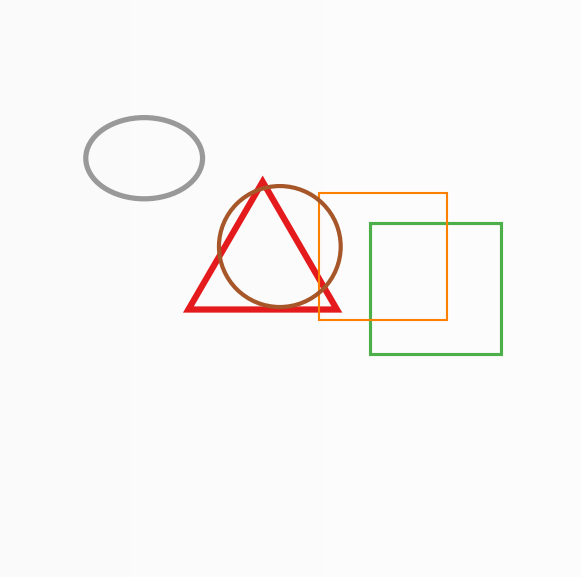[{"shape": "triangle", "thickness": 3, "radius": 0.74, "center": [0.452, 0.537]}, {"shape": "square", "thickness": 1.5, "radius": 0.56, "center": [0.749, 0.5]}, {"shape": "square", "thickness": 1, "radius": 0.55, "center": [0.659, 0.555]}, {"shape": "circle", "thickness": 2, "radius": 0.52, "center": [0.481, 0.572]}, {"shape": "oval", "thickness": 2.5, "radius": 0.5, "center": [0.248, 0.725]}]